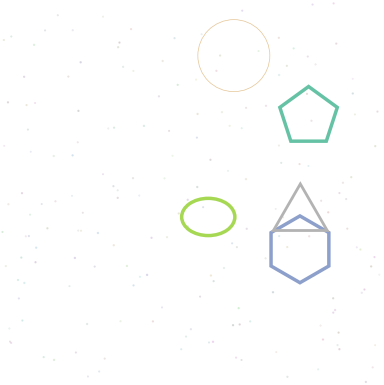[{"shape": "pentagon", "thickness": 2.5, "radius": 0.39, "center": [0.801, 0.697]}, {"shape": "hexagon", "thickness": 2.5, "radius": 0.43, "center": [0.779, 0.352]}, {"shape": "oval", "thickness": 2.5, "radius": 0.35, "center": [0.541, 0.436]}, {"shape": "circle", "thickness": 0.5, "radius": 0.47, "center": [0.607, 0.856]}, {"shape": "triangle", "thickness": 2, "radius": 0.4, "center": [0.78, 0.442]}]